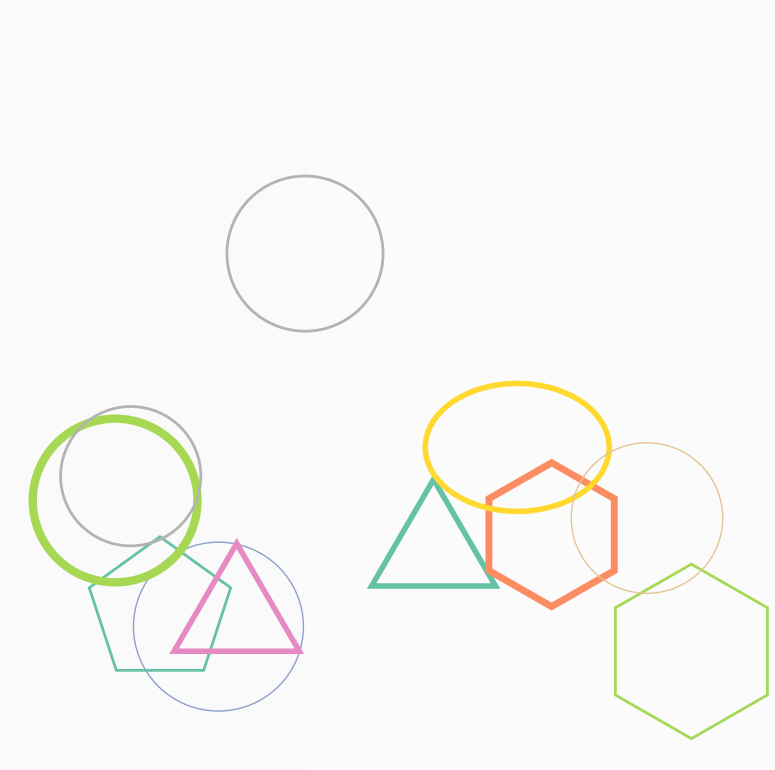[{"shape": "triangle", "thickness": 2, "radius": 0.46, "center": [0.559, 0.285]}, {"shape": "pentagon", "thickness": 1, "radius": 0.48, "center": [0.206, 0.207]}, {"shape": "hexagon", "thickness": 2.5, "radius": 0.47, "center": [0.712, 0.306]}, {"shape": "circle", "thickness": 0.5, "radius": 0.55, "center": [0.282, 0.186]}, {"shape": "triangle", "thickness": 2, "radius": 0.47, "center": [0.305, 0.201]}, {"shape": "hexagon", "thickness": 1, "radius": 0.57, "center": [0.892, 0.154]}, {"shape": "circle", "thickness": 3, "radius": 0.53, "center": [0.149, 0.35]}, {"shape": "oval", "thickness": 2, "radius": 0.59, "center": [0.667, 0.419]}, {"shape": "circle", "thickness": 0.5, "radius": 0.49, "center": [0.835, 0.327]}, {"shape": "circle", "thickness": 1, "radius": 0.5, "center": [0.394, 0.671]}, {"shape": "circle", "thickness": 1, "radius": 0.45, "center": [0.169, 0.382]}]